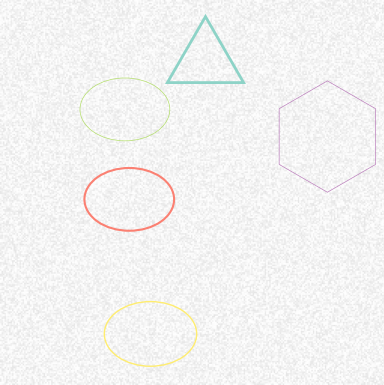[{"shape": "triangle", "thickness": 2, "radius": 0.57, "center": [0.534, 0.843]}, {"shape": "oval", "thickness": 1.5, "radius": 0.58, "center": [0.336, 0.482]}, {"shape": "oval", "thickness": 0.5, "radius": 0.58, "center": [0.324, 0.716]}, {"shape": "hexagon", "thickness": 0.5, "radius": 0.72, "center": [0.85, 0.645]}, {"shape": "oval", "thickness": 1, "radius": 0.6, "center": [0.391, 0.133]}]